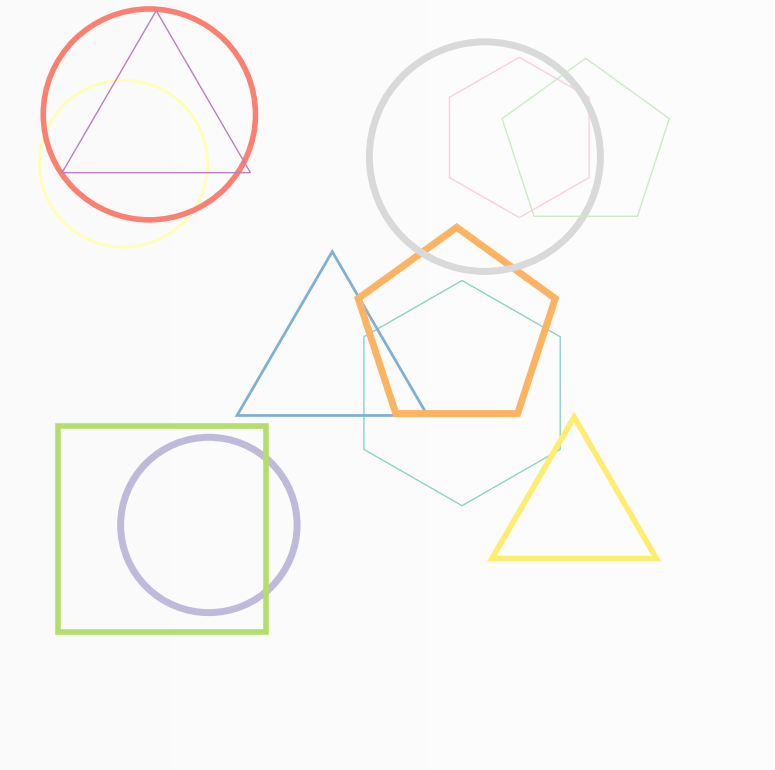[{"shape": "hexagon", "thickness": 0.5, "radius": 0.73, "center": [0.596, 0.489]}, {"shape": "circle", "thickness": 1, "radius": 0.54, "center": [0.159, 0.787]}, {"shape": "circle", "thickness": 2.5, "radius": 0.57, "center": [0.27, 0.318]}, {"shape": "circle", "thickness": 2, "radius": 0.68, "center": [0.193, 0.851]}, {"shape": "triangle", "thickness": 1, "radius": 0.71, "center": [0.429, 0.531]}, {"shape": "pentagon", "thickness": 2.5, "radius": 0.67, "center": [0.589, 0.571]}, {"shape": "square", "thickness": 2, "radius": 0.67, "center": [0.209, 0.313]}, {"shape": "hexagon", "thickness": 0.5, "radius": 0.52, "center": [0.67, 0.821]}, {"shape": "circle", "thickness": 2.5, "radius": 0.75, "center": [0.626, 0.797]}, {"shape": "triangle", "thickness": 0.5, "radius": 0.7, "center": [0.202, 0.846]}, {"shape": "pentagon", "thickness": 0.5, "radius": 0.57, "center": [0.756, 0.811]}, {"shape": "triangle", "thickness": 2, "radius": 0.61, "center": [0.741, 0.336]}]